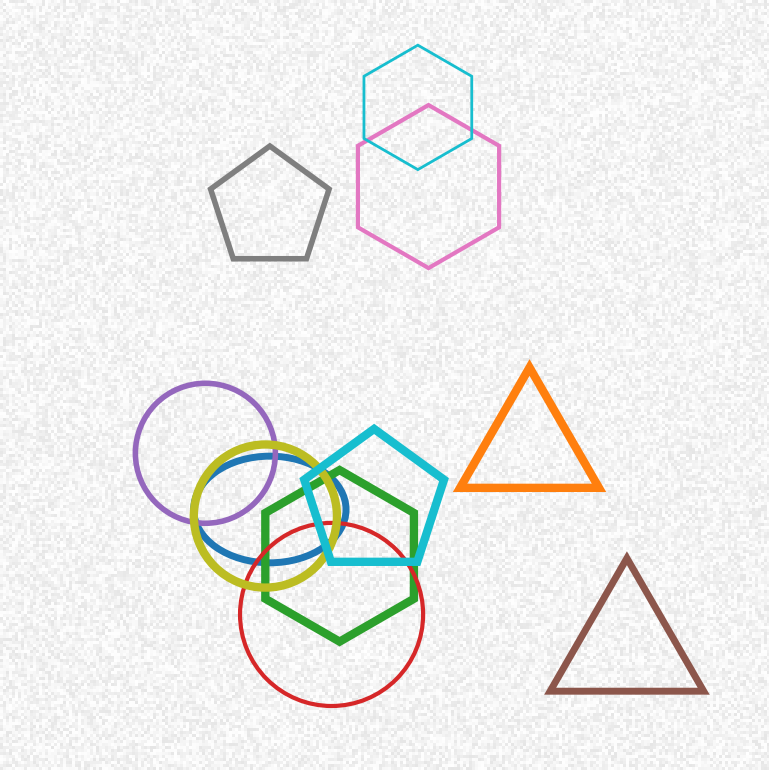[{"shape": "oval", "thickness": 2.5, "radius": 0.49, "center": [0.35, 0.338]}, {"shape": "triangle", "thickness": 3, "radius": 0.52, "center": [0.688, 0.419]}, {"shape": "hexagon", "thickness": 3, "radius": 0.56, "center": [0.441, 0.278]}, {"shape": "circle", "thickness": 1.5, "radius": 0.59, "center": [0.431, 0.202]}, {"shape": "circle", "thickness": 2, "radius": 0.45, "center": [0.267, 0.411]}, {"shape": "triangle", "thickness": 2.5, "radius": 0.58, "center": [0.814, 0.16]}, {"shape": "hexagon", "thickness": 1.5, "radius": 0.53, "center": [0.557, 0.758]}, {"shape": "pentagon", "thickness": 2, "radius": 0.4, "center": [0.35, 0.729]}, {"shape": "circle", "thickness": 3, "radius": 0.46, "center": [0.345, 0.33]}, {"shape": "pentagon", "thickness": 3, "radius": 0.48, "center": [0.486, 0.348]}, {"shape": "hexagon", "thickness": 1, "radius": 0.4, "center": [0.543, 0.861]}]